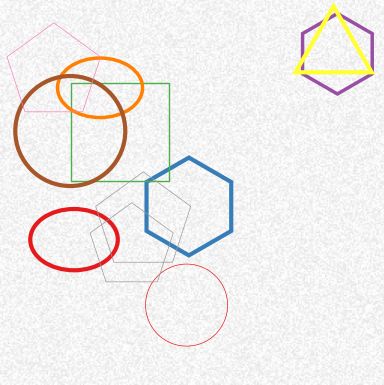[{"shape": "oval", "thickness": 3, "radius": 0.57, "center": [0.192, 0.378]}, {"shape": "circle", "thickness": 0.5, "radius": 0.53, "center": [0.485, 0.208]}, {"shape": "hexagon", "thickness": 3, "radius": 0.64, "center": [0.491, 0.464]}, {"shape": "square", "thickness": 1, "radius": 0.63, "center": [0.312, 0.657]}, {"shape": "hexagon", "thickness": 2.5, "radius": 0.52, "center": [0.876, 0.86]}, {"shape": "oval", "thickness": 2.5, "radius": 0.55, "center": [0.26, 0.772]}, {"shape": "triangle", "thickness": 3, "radius": 0.57, "center": [0.866, 0.869]}, {"shape": "circle", "thickness": 3, "radius": 0.71, "center": [0.183, 0.66]}, {"shape": "pentagon", "thickness": 0.5, "radius": 0.64, "center": [0.14, 0.813]}, {"shape": "pentagon", "thickness": 0.5, "radius": 0.57, "center": [0.342, 0.36]}, {"shape": "pentagon", "thickness": 0.5, "radius": 0.65, "center": [0.372, 0.424]}]